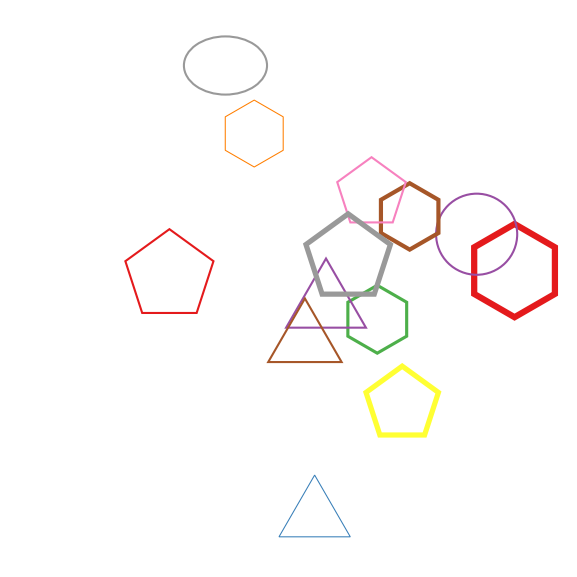[{"shape": "hexagon", "thickness": 3, "radius": 0.4, "center": [0.891, 0.531]}, {"shape": "pentagon", "thickness": 1, "radius": 0.4, "center": [0.293, 0.522]}, {"shape": "triangle", "thickness": 0.5, "radius": 0.36, "center": [0.545, 0.105]}, {"shape": "hexagon", "thickness": 1.5, "radius": 0.29, "center": [0.653, 0.446]}, {"shape": "triangle", "thickness": 1, "radius": 0.4, "center": [0.565, 0.472]}, {"shape": "circle", "thickness": 1, "radius": 0.35, "center": [0.825, 0.594]}, {"shape": "hexagon", "thickness": 0.5, "radius": 0.29, "center": [0.44, 0.768]}, {"shape": "pentagon", "thickness": 2.5, "radius": 0.33, "center": [0.696, 0.299]}, {"shape": "triangle", "thickness": 1, "radius": 0.37, "center": [0.528, 0.409]}, {"shape": "hexagon", "thickness": 2, "radius": 0.29, "center": [0.709, 0.624]}, {"shape": "pentagon", "thickness": 1, "radius": 0.31, "center": [0.643, 0.664]}, {"shape": "pentagon", "thickness": 2.5, "radius": 0.38, "center": [0.603, 0.552]}, {"shape": "oval", "thickness": 1, "radius": 0.36, "center": [0.39, 0.886]}]